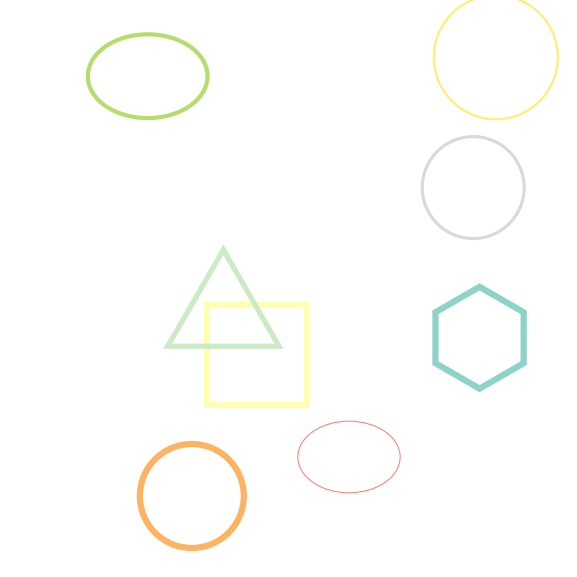[{"shape": "hexagon", "thickness": 3, "radius": 0.44, "center": [0.83, 0.414]}, {"shape": "square", "thickness": 3, "radius": 0.43, "center": [0.444, 0.385]}, {"shape": "oval", "thickness": 0.5, "radius": 0.44, "center": [0.604, 0.208]}, {"shape": "circle", "thickness": 3, "radius": 0.45, "center": [0.332, 0.14]}, {"shape": "oval", "thickness": 2, "radius": 0.52, "center": [0.256, 0.867]}, {"shape": "circle", "thickness": 1.5, "radius": 0.44, "center": [0.819, 0.674]}, {"shape": "triangle", "thickness": 2.5, "radius": 0.56, "center": [0.387, 0.455]}, {"shape": "circle", "thickness": 1, "radius": 0.54, "center": [0.859, 0.9]}]